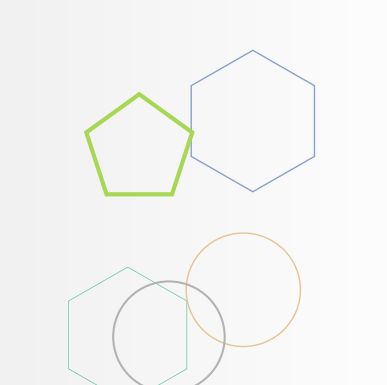[{"shape": "hexagon", "thickness": 0.5, "radius": 0.88, "center": [0.33, 0.13]}, {"shape": "hexagon", "thickness": 1, "radius": 0.92, "center": [0.652, 0.686]}, {"shape": "pentagon", "thickness": 3, "radius": 0.72, "center": [0.359, 0.612]}, {"shape": "circle", "thickness": 1, "radius": 0.74, "center": [0.628, 0.247]}, {"shape": "circle", "thickness": 1.5, "radius": 0.72, "center": [0.436, 0.125]}]